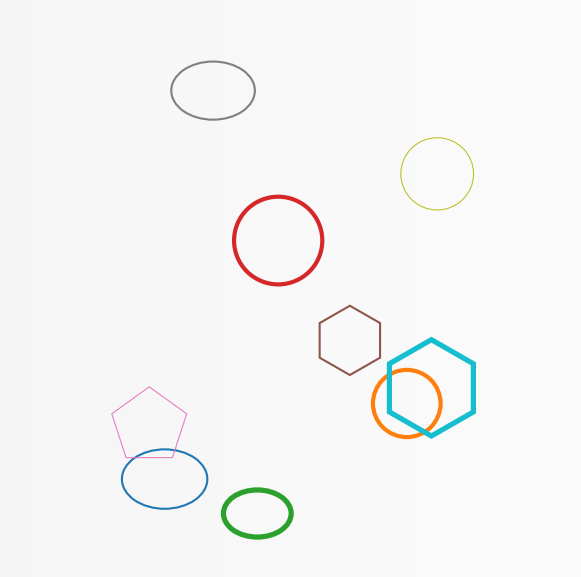[{"shape": "oval", "thickness": 1, "radius": 0.37, "center": [0.283, 0.17]}, {"shape": "circle", "thickness": 2, "radius": 0.29, "center": [0.7, 0.3]}, {"shape": "oval", "thickness": 2.5, "radius": 0.29, "center": [0.443, 0.11]}, {"shape": "circle", "thickness": 2, "radius": 0.38, "center": [0.479, 0.583]}, {"shape": "hexagon", "thickness": 1, "radius": 0.3, "center": [0.602, 0.41]}, {"shape": "pentagon", "thickness": 0.5, "radius": 0.34, "center": [0.257, 0.262]}, {"shape": "oval", "thickness": 1, "radius": 0.36, "center": [0.367, 0.842]}, {"shape": "circle", "thickness": 0.5, "radius": 0.31, "center": [0.752, 0.698]}, {"shape": "hexagon", "thickness": 2.5, "radius": 0.42, "center": [0.742, 0.328]}]